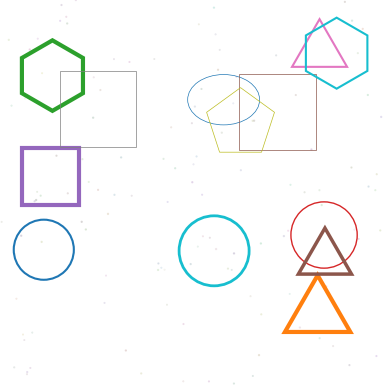[{"shape": "circle", "thickness": 1.5, "radius": 0.39, "center": [0.114, 0.351]}, {"shape": "oval", "thickness": 0.5, "radius": 0.47, "center": [0.581, 0.741]}, {"shape": "triangle", "thickness": 3, "radius": 0.49, "center": [0.825, 0.187]}, {"shape": "hexagon", "thickness": 3, "radius": 0.46, "center": [0.136, 0.804]}, {"shape": "circle", "thickness": 1, "radius": 0.43, "center": [0.842, 0.39]}, {"shape": "square", "thickness": 3, "radius": 0.37, "center": [0.131, 0.541]}, {"shape": "triangle", "thickness": 2.5, "radius": 0.4, "center": [0.844, 0.328]}, {"shape": "square", "thickness": 0.5, "radius": 0.5, "center": [0.72, 0.71]}, {"shape": "triangle", "thickness": 1.5, "radius": 0.41, "center": [0.83, 0.868]}, {"shape": "square", "thickness": 0.5, "radius": 0.49, "center": [0.256, 0.717]}, {"shape": "pentagon", "thickness": 0.5, "radius": 0.46, "center": [0.625, 0.68]}, {"shape": "hexagon", "thickness": 1.5, "radius": 0.46, "center": [0.874, 0.862]}, {"shape": "circle", "thickness": 2, "radius": 0.45, "center": [0.556, 0.349]}]